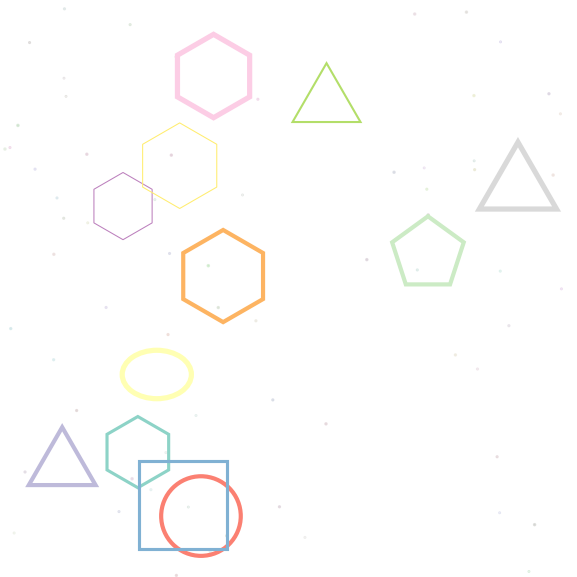[{"shape": "hexagon", "thickness": 1.5, "radius": 0.31, "center": [0.239, 0.216]}, {"shape": "oval", "thickness": 2.5, "radius": 0.3, "center": [0.272, 0.351]}, {"shape": "triangle", "thickness": 2, "radius": 0.33, "center": [0.108, 0.193]}, {"shape": "circle", "thickness": 2, "radius": 0.34, "center": [0.348, 0.106]}, {"shape": "square", "thickness": 1.5, "radius": 0.38, "center": [0.317, 0.125]}, {"shape": "hexagon", "thickness": 2, "radius": 0.4, "center": [0.386, 0.521]}, {"shape": "triangle", "thickness": 1, "radius": 0.34, "center": [0.565, 0.822]}, {"shape": "hexagon", "thickness": 2.5, "radius": 0.36, "center": [0.37, 0.867]}, {"shape": "triangle", "thickness": 2.5, "radius": 0.39, "center": [0.897, 0.676]}, {"shape": "hexagon", "thickness": 0.5, "radius": 0.29, "center": [0.213, 0.642]}, {"shape": "pentagon", "thickness": 2, "radius": 0.33, "center": [0.741, 0.559]}, {"shape": "hexagon", "thickness": 0.5, "radius": 0.37, "center": [0.311, 0.712]}]